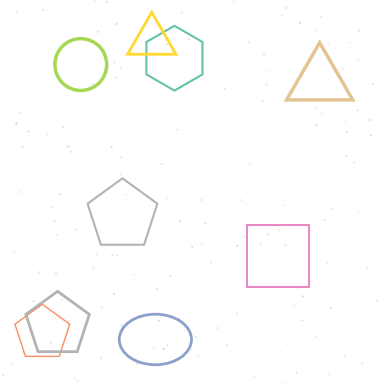[{"shape": "hexagon", "thickness": 1.5, "radius": 0.42, "center": [0.453, 0.849]}, {"shape": "pentagon", "thickness": 1, "radius": 0.37, "center": [0.11, 0.135]}, {"shape": "oval", "thickness": 2, "radius": 0.47, "center": [0.404, 0.118]}, {"shape": "square", "thickness": 1.5, "radius": 0.4, "center": [0.723, 0.335]}, {"shape": "circle", "thickness": 2.5, "radius": 0.34, "center": [0.21, 0.832]}, {"shape": "triangle", "thickness": 2, "radius": 0.36, "center": [0.394, 0.895]}, {"shape": "triangle", "thickness": 2.5, "radius": 0.5, "center": [0.83, 0.79]}, {"shape": "pentagon", "thickness": 2, "radius": 0.43, "center": [0.15, 0.157]}, {"shape": "pentagon", "thickness": 1.5, "radius": 0.48, "center": [0.318, 0.441]}]